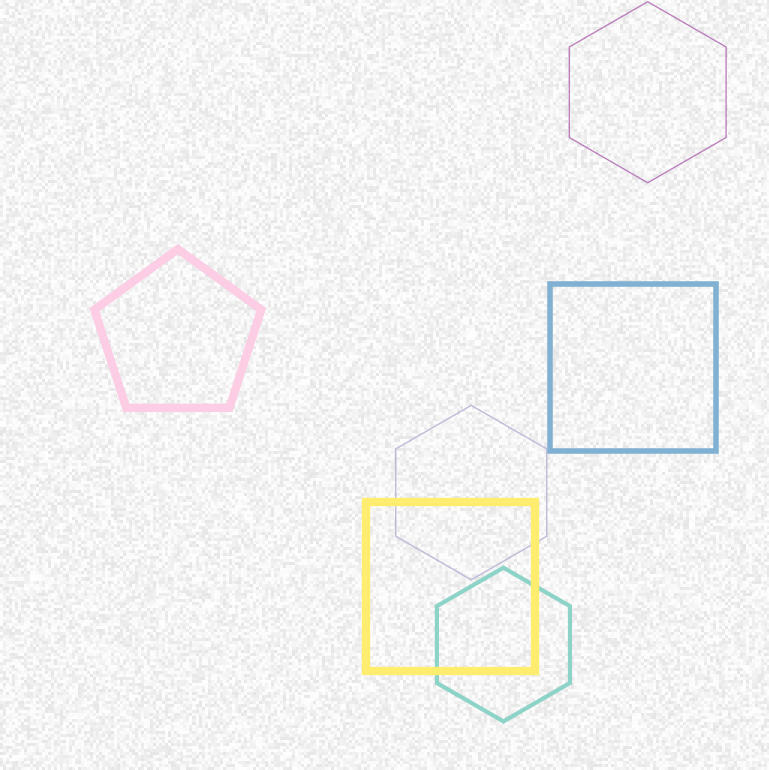[{"shape": "hexagon", "thickness": 1.5, "radius": 0.5, "center": [0.654, 0.163]}, {"shape": "hexagon", "thickness": 0.5, "radius": 0.57, "center": [0.612, 0.36]}, {"shape": "square", "thickness": 2, "radius": 0.54, "center": [0.822, 0.523]}, {"shape": "pentagon", "thickness": 3, "radius": 0.57, "center": [0.231, 0.563]}, {"shape": "hexagon", "thickness": 0.5, "radius": 0.59, "center": [0.841, 0.88]}, {"shape": "square", "thickness": 3, "radius": 0.55, "center": [0.585, 0.238]}]